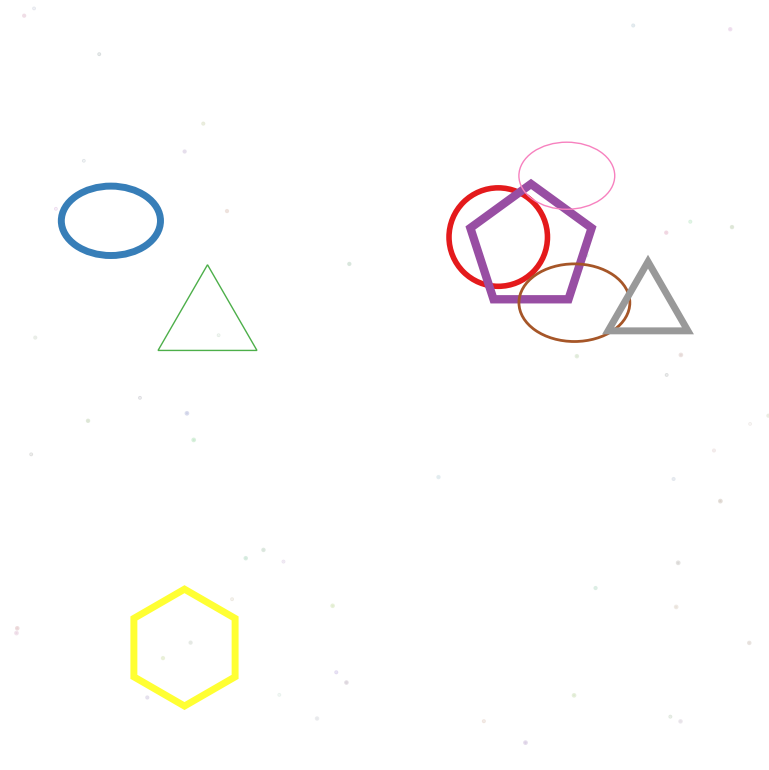[{"shape": "circle", "thickness": 2, "radius": 0.32, "center": [0.647, 0.692]}, {"shape": "oval", "thickness": 2.5, "radius": 0.32, "center": [0.144, 0.713]}, {"shape": "triangle", "thickness": 0.5, "radius": 0.37, "center": [0.269, 0.582]}, {"shape": "pentagon", "thickness": 3, "radius": 0.41, "center": [0.69, 0.678]}, {"shape": "hexagon", "thickness": 2.5, "radius": 0.38, "center": [0.24, 0.159]}, {"shape": "oval", "thickness": 1, "radius": 0.36, "center": [0.746, 0.607]}, {"shape": "oval", "thickness": 0.5, "radius": 0.31, "center": [0.736, 0.772]}, {"shape": "triangle", "thickness": 2.5, "radius": 0.3, "center": [0.842, 0.6]}]